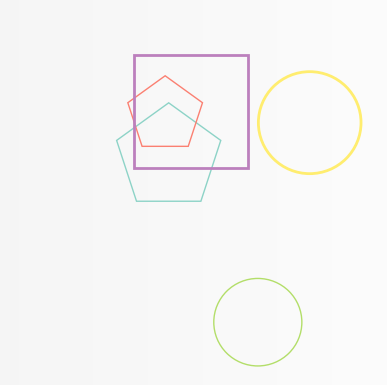[{"shape": "pentagon", "thickness": 1, "radius": 0.71, "center": [0.435, 0.592]}, {"shape": "pentagon", "thickness": 1, "radius": 0.51, "center": [0.426, 0.702]}, {"shape": "circle", "thickness": 1, "radius": 0.57, "center": [0.665, 0.163]}, {"shape": "square", "thickness": 2, "radius": 0.74, "center": [0.494, 0.711]}, {"shape": "circle", "thickness": 2, "radius": 0.66, "center": [0.799, 0.681]}]